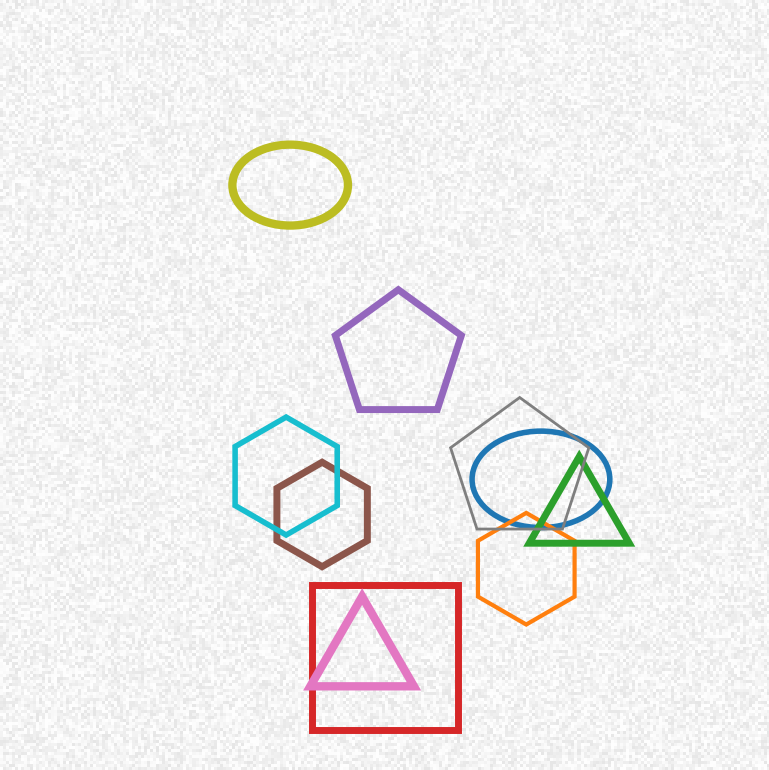[{"shape": "oval", "thickness": 2, "radius": 0.45, "center": [0.703, 0.377]}, {"shape": "hexagon", "thickness": 1.5, "radius": 0.36, "center": [0.683, 0.261]}, {"shape": "triangle", "thickness": 2.5, "radius": 0.38, "center": [0.752, 0.332]}, {"shape": "square", "thickness": 2.5, "radius": 0.47, "center": [0.5, 0.146]}, {"shape": "pentagon", "thickness": 2.5, "radius": 0.43, "center": [0.517, 0.538]}, {"shape": "hexagon", "thickness": 2.5, "radius": 0.34, "center": [0.418, 0.332]}, {"shape": "triangle", "thickness": 3, "radius": 0.39, "center": [0.47, 0.148]}, {"shape": "pentagon", "thickness": 1, "radius": 0.47, "center": [0.675, 0.389]}, {"shape": "oval", "thickness": 3, "radius": 0.38, "center": [0.377, 0.76]}, {"shape": "hexagon", "thickness": 2, "radius": 0.38, "center": [0.372, 0.382]}]